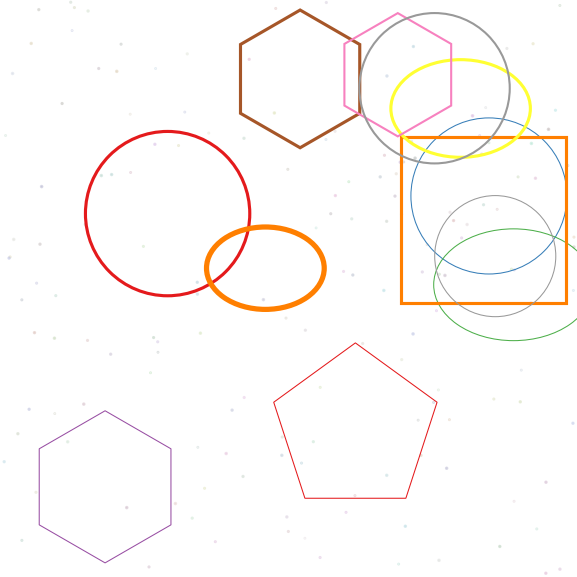[{"shape": "circle", "thickness": 1.5, "radius": 0.71, "center": [0.29, 0.629]}, {"shape": "pentagon", "thickness": 0.5, "radius": 0.74, "center": [0.615, 0.257]}, {"shape": "circle", "thickness": 0.5, "radius": 0.68, "center": [0.847, 0.66]}, {"shape": "oval", "thickness": 0.5, "radius": 0.69, "center": [0.889, 0.506]}, {"shape": "hexagon", "thickness": 0.5, "radius": 0.66, "center": [0.182, 0.156]}, {"shape": "square", "thickness": 1.5, "radius": 0.71, "center": [0.837, 0.618]}, {"shape": "oval", "thickness": 2.5, "radius": 0.51, "center": [0.46, 0.535]}, {"shape": "oval", "thickness": 1.5, "radius": 0.6, "center": [0.798, 0.811]}, {"shape": "hexagon", "thickness": 1.5, "radius": 0.6, "center": [0.52, 0.863]}, {"shape": "hexagon", "thickness": 1, "radius": 0.53, "center": [0.689, 0.87]}, {"shape": "circle", "thickness": 1, "radius": 0.65, "center": [0.752, 0.846]}, {"shape": "circle", "thickness": 0.5, "radius": 0.52, "center": [0.858, 0.556]}]